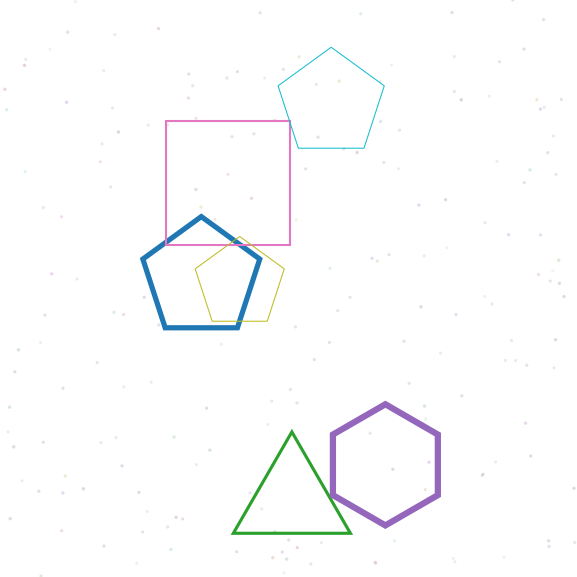[{"shape": "pentagon", "thickness": 2.5, "radius": 0.53, "center": [0.349, 0.518]}, {"shape": "triangle", "thickness": 1.5, "radius": 0.59, "center": [0.505, 0.134]}, {"shape": "hexagon", "thickness": 3, "radius": 0.52, "center": [0.667, 0.194]}, {"shape": "square", "thickness": 1, "radius": 0.54, "center": [0.395, 0.682]}, {"shape": "pentagon", "thickness": 0.5, "radius": 0.41, "center": [0.415, 0.509]}, {"shape": "pentagon", "thickness": 0.5, "radius": 0.48, "center": [0.573, 0.821]}]